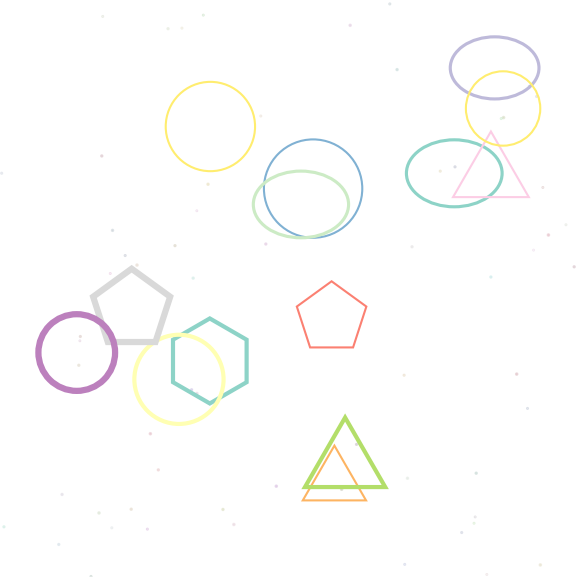[{"shape": "hexagon", "thickness": 2, "radius": 0.37, "center": [0.363, 0.374]}, {"shape": "oval", "thickness": 1.5, "radius": 0.41, "center": [0.787, 0.699]}, {"shape": "circle", "thickness": 2, "radius": 0.39, "center": [0.31, 0.342]}, {"shape": "oval", "thickness": 1.5, "radius": 0.38, "center": [0.856, 0.882]}, {"shape": "pentagon", "thickness": 1, "radius": 0.32, "center": [0.574, 0.449]}, {"shape": "circle", "thickness": 1, "radius": 0.43, "center": [0.542, 0.673]}, {"shape": "triangle", "thickness": 1, "radius": 0.32, "center": [0.579, 0.164]}, {"shape": "triangle", "thickness": 2, "radius": 0.4, "center": [0.598, 0.196]}, {"shape": "triangle", "thickness": 1, "radius": 0.38, "center": [0.85, 0.696]}, {"shape": "pentagon", "thickness": 3, "radius": 0.35, "center": [0.228, 0.464]}, {"shape": "circle", "thickness": 3, "radius": 0.33, "center": [0.133, 0.389]}, {"shape": "oval", "thickness": 1.5, "radius": 0.41, "center": [0.521, 0.645]}, {"shape": "circle", "thickness": 1, "radius": 0.32, "center": [0.871, 0.811]}, {"shape": "circle", "thickness": 1, "radius": 0.39, "center": [0.364, 0.78]}]